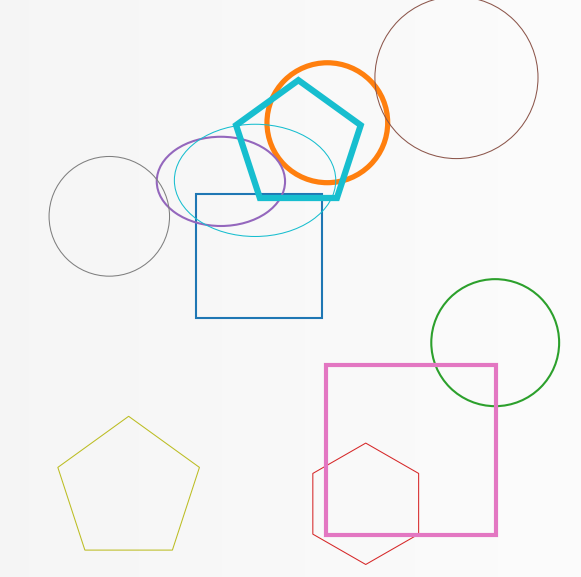[{"shape": "square", "thickness": 1, "radius": 0.54, "center": [0.446, 0.556]}, {"shape": "circle", "thickness": 2.5, "radius": 0.52, "center": [0.563, 0.787]}, {"shape": "circle", "thickness": 1, "radius": 0.55, "center": [0.852, 0.406]}, {"shape": "hexagon", "thickness": 0.5, "radius": 0.53, "center": [0.629, 0.127]}, {"shape": "oval", "thickness": 1, "radius": 0.55, "center": [0.38, 0.685]}, {"shape": "circle", "thickness": 0.5, "radius": 0.7, "center": [0.785, 0.865]}, {"shape": "square", "thickness": 2, "radius": 0.73, "center": [0.707, 0.22]}, {"shape": "circle", "thickness": 0.5, "radius": 0.52, "center": [0.188, 0.625]}, {"shape": "pentagon", "thickness": 0.5, "radius": 0.64, "center": [0.221, 0.15]}, {"shape": "pentagon", "thickness": 3, "radius": 0.56, "center": [0.513, 0.748]}, {"shape": "oval", "thickness": 0.5, "radius": 0.69, "center": [0.439, 0.687]}]